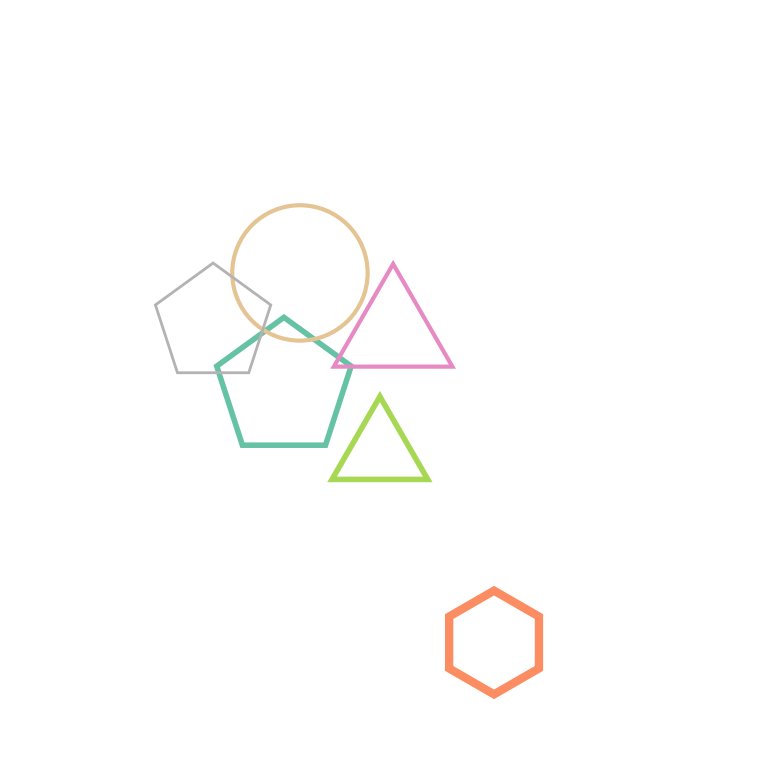[{"shape": "pentagon", "thickness": 2, "radius": 0.46, "center": [0.369, 0.496]}, {"shape": "hexagon", "thickness": 3, "radius": 0.34, "center": [0.642, 0.166]}, {"shape": "triangle", "thickness": 1.5, "radius": 0.44, "center": [0.511, 0.568]}, {"shape": "triangle", "thickness": 2, "radius": 0.36, "center": [0.493, 0.413]}, {"shape": "circle", "thickness": 1.5, "radius": 0.44, "center": [0.39, 0.646]}, {"shape": "pentagon", "thickness": 1, "radius": 0.39, "center": [0.277, 0.58]}]